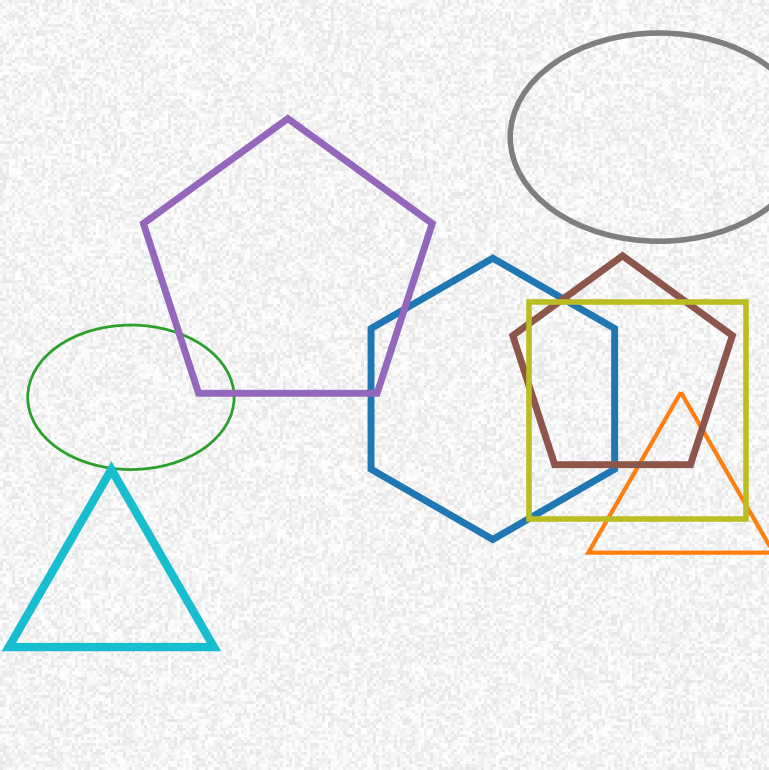[{"shape": "hexagon", "thickness": 2.5, "radius": 0.91, "center": [0.64, 0.482]}, {"shape": "triangle", "thickness": 1.5, "radius": 0.69, "center": [0.884, 0.352]}, {"shape": "oval", "thickness": 1, "radius": 0.67, "center": [0.17, 0.484]}, {"shape": "pentagon", "thickness": 2.5, "radius": 0.99, "center": [0.374, 0.649]}, {"shape": "pentagon", "thickness": 2.5, "radius": 0.75, "center": [0.809, 0.518]}, {"shape": "oval", "thickness": 2, "radius": 0.97, "center": [0.856, 0.822]}, {"shape": "square", "thickness": 2, "radius": 0.7, "center": [0.827, 0.467]}, {"shape": "triangle", "thickness": 3, "radius": 0.77, "center": [0.145, 0.237]}]